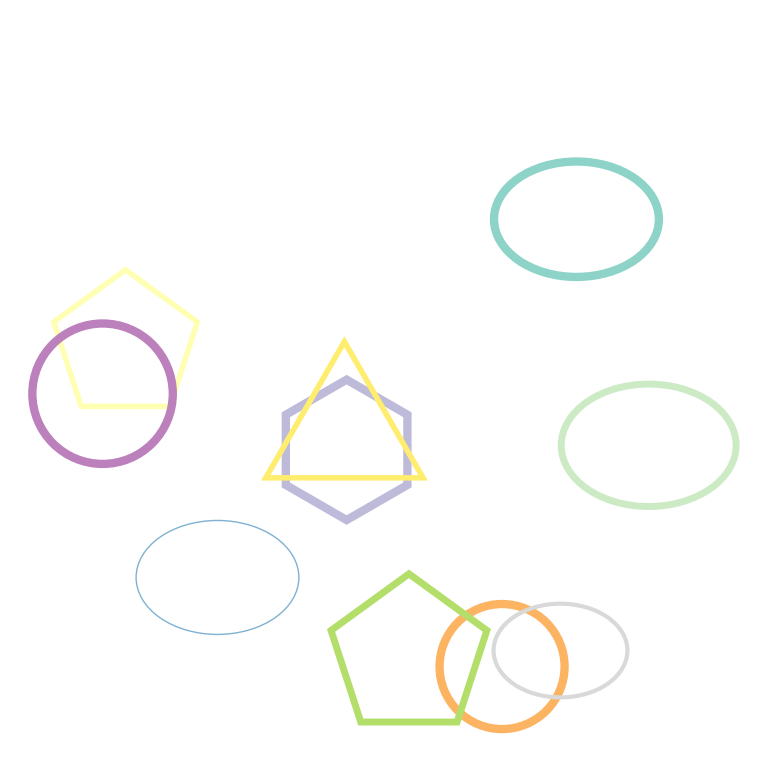[{"shape": "oval", "thickness": 3, "radius": 0.54, "center": [0.749, 0.715]}, {"shape": "pentagon", "thickness": 2, "radius": 0.49, "center": [0.163, 0.552]}, {"shape": "hexagon", "thickness": 3, "radius": 0.46, "center": [0.45, 0.416]}, {"shape": "oval", "thickness": 0.5, "radius": 0.53, "center": [0.282, 0.25]}, {"shape": "circle", "thickness": 3, "radius": 0.41, "center": [0.652, 0.134]}, {"shape": "pentagon", "thickness": 2.5, "radius": 0.53, "center": [0.531, 0.148]}, {"shape": "oval", "thickness": 1.5, "radius": 0.43, "center": [0.728, 0.155]}, {"shape": "circle", "thickness": 3, "radius": 0.46, "center": [0.133, 0.489]}, {"shape": "oval", "thickness": 2.5, "radius": 0.57, "center": [0.842, 0.422]}, {"shape": "triangle", "thickness": 2, "radius": 0.59, "center": [0.447, 0.438]}]